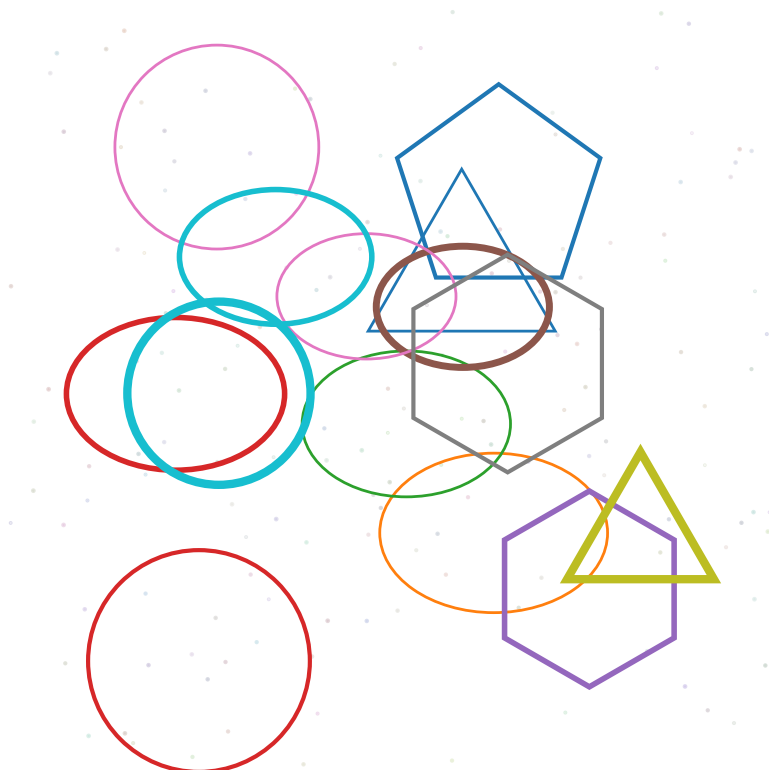[{"shape": "pentagon", "thickness": 1.5, "radius": 0.69, "center": [0.648, 0.752]}, {"shape": "triangle", "thickness": 1, "radius": 0.7, "center": [0.6, 0.64]}, {"shape": "oval", "thickness": 1, "radius": 0.74, "center": [0.641, 0.308]}, {"shape": "oval", "thickness": 1, "radius": 0.68, "center": [0.528, 0.449]}, {"shape": "circle", "thickness": 1.5, "radius": 0.72, "center": [0.258, 0.142]}, {"shape": "oval", "thickness": 2, "radius": 0.71, "center": [0.228, 0.489]}, {"shape": "hexagon", "thickness": 2, "radius": 0.64, "center": [0.765, 0.235]}, {"shape": "oval", "thickness": 2.5, "radius": 0.56, "center": [0.601, 0.602]}, {"shape": "circle", "thickness": 1, "radius": 0.66, "center": [0.282, 0.809]}, {"shape": "oval", "thickness": 1, "radius": 0.58, "center": [0.476, 0.615]}, {"shape": "hexagon", "thickness": 1.5, "radius": 0.71, "center": [0.659, 0.528]}, {"shape": "triangle", "thickness": 3, "radius": 0.55, "center": [0.832, 0.303]}, {"shape": "oval", "thickness": 2, "radius": 0.62, "center": [0.358, 0.666]}, {"shape": "circle", "thickness": 3, "radius": 0.59, "center": [0.284, 0.489]}]